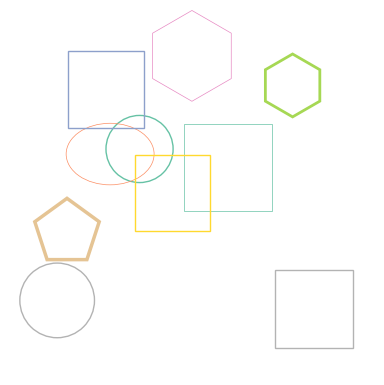[{"shape": "circle", "thickness": 1, "radius": 0.44, "center": [0.362, 0.613]}, {"shape": "square", "thickness": 0.5, "radius": 0.57, "center": [0.592, 0.565]}, {"shape": "oval", "thickness": 0.5, "radius": 0.57, "center": [0.286, 0.6]}, {"shape": "square", "thickness": 1, "radius": 0.5, "center": [0.275, 0.768]}, {"shape": "hexagon", "thickness": 0.5, "radius": 0.59, "center": [0.499, 0.855]}, {"shape": "hexagon", "thickness": 2, "radius": 0.41, "center": [0.76, 0.778]}, {"shape": "square", "thickness": 1, "radius": 0.49, "center": [0.448, 0.498]}, {"shape": "pentagon", "thickness": 2.5, "radius": 0.44, "center": [0.174, 0.397]}, {"shape": "square", "thickness": 1, "radius": 0.51, "center": [0.816, 0.197]}, {"shape": "circle", "thickness": 1, "radius": 0.48, "center": [0.148, 0.22]}]